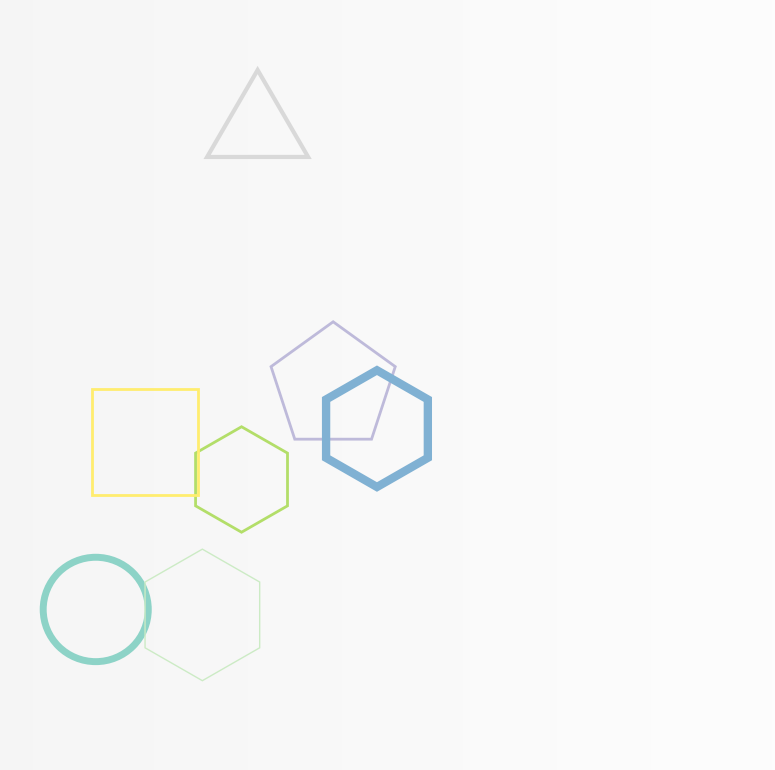[{"shape": "circle", "thickness": 2.5, "radius": 0.34, "center": [0.124, 0.209]}, {"shape": "pentagon", "thickness": 1, "radius": 0.42, "center": [0.43, 0.498]}, {"shape": "hexagon", "thickness": 3, "radius": 0.38, "center": [0.486, 0.443]}, {"shape": "hexagon", "thickness": 1, "radius": 0.34, "center": [0.312, 0.377]}, {"shape": "triangle", "thickness": 1.5, "radius": 0.38, "center": [0.332, 0.834]}, {"shape": "hexagon", "thickness": 0.5, "radius": 0.43, "center": [0.261, 0.201]}, {"shape": "square", "thickness": 1, "radius": 0.34, "center": [0.187, 0.426]}]